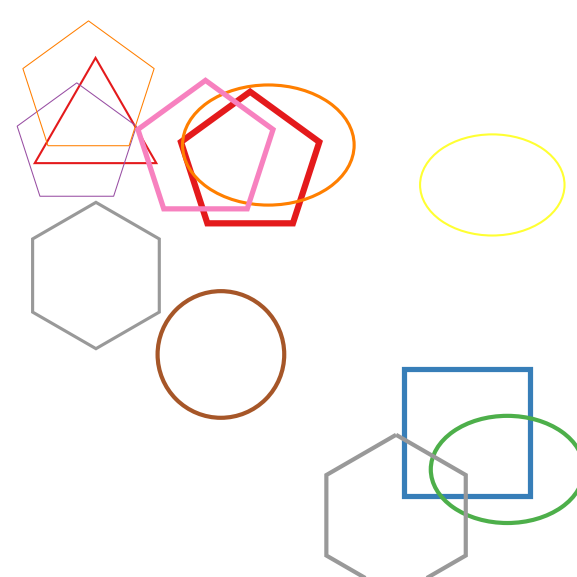[{"shape": "triangle", "thickness": 1, "radius": 0.61, "center": [0.165, 0.777]}, {"shape": "pentagon", "thickness": 3, "radius": 0.63, "center": [0.433, 0.714]}, {"shape": "square", "thickness": 2.5, "radius": 0.55, "center": [0.808, 0.25]}, {"shape": "oval", "thickness": 2, "radius": 0.66, "center": [0.878, 0.186]}, {"shape": "pentagon", "thickness": 0.5, "radius": 0.54, "center": [0.133, 0.747]}, {"shape": "pentagon", "thickness": 0.5, "radius": 0.6, "center": [0.153, 0.843]}, {"shape": "oval", "thickness": 1.5, "radius": 0.74, "center": [0.465, 0.748]}, {"shape": "oval", "thickness": 1, "radius": 0.63, "center": [0.852, 0.679]}, {"shape": "circle", "thickness": 2, "radius": 0.55, "center": [0.383, 0.385]}, {"shape": "pentagon", "thickness": 2.5, "radius": 0.61, "center": [0.356, 0.737]}, {"shape": "hexagon", "thickness": 1.5, "radius": 0.63, "center": [0.166, 0.522]}, {"shape": "hexagon", "thickness": 2, "radius": 0.7, "center": [0.686, 0.107]}]